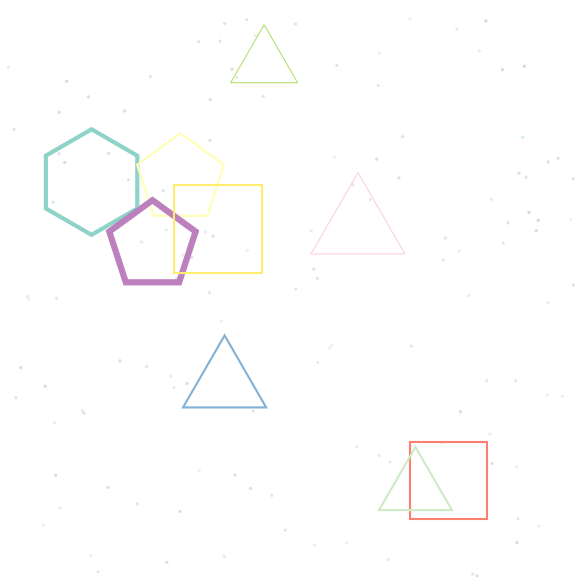[{"shape": "hexagon", "thickness": 2, "radius": 0.46, "center": [0.159, 0.684]}, {"shape": "pentagon", "thickness": 1, "radius": 0.4, "center": [0.313, 0.689]}, {"shape": "square", "thickness": 1, "radius": 0.33, "center": [0.777, 0.168]}, {"shape": "triangle", "thickness": 1, "radius": 0.42, "center": [0.389, 0.335]}, {"shape": "triangle", "thickness": 0.5, "radius": 0.33, "center": [0.457, 0.889]}, {"shape": "triangle", "thickness": 0.5, "radius": 0.47, "center": [0.62, 0.606]}, {"shape": "pentagon", "thickness": 3, "radius": 0.39, "center": [0.264, 0.574]}, {"shape": "triangle", "thickness": 1, "radius": 0.36, "center": [0.719, 0.152]}, {"shape": "square", "thickness": 1, "radius": 0.38, "center": [0.378, 0.603]}]